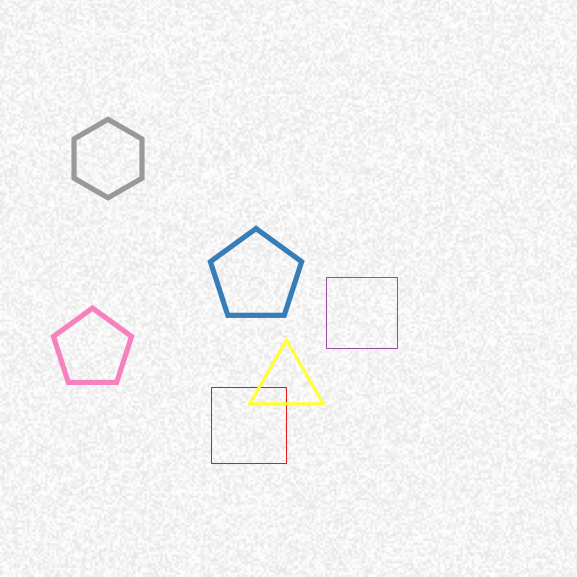[{"shape": "square", "thickness": 0.5, "radius": 0.33, "center": [0.43, 0.262]}, {"shape": "pentagon", "thickness": 2.5, "radius": 0.42, "center": [0.443, 0.52]}, {"shape": "square", "thickness": 0.5, "radius": 0.31, "center": [0.626, 0.458]}, {"shape": "triangle", "thickness": 1.5, "radius": 0.37, "center": [0.496, 0.337]}, {"shape": "pentagon", "thickness": 2.5, "radius": 0.36, "center": [0.16, 0.394]}, {"shape": "hexagon", "thickness": 2.5, "radius": 0.34, "center": [0.187, 0.725]}]